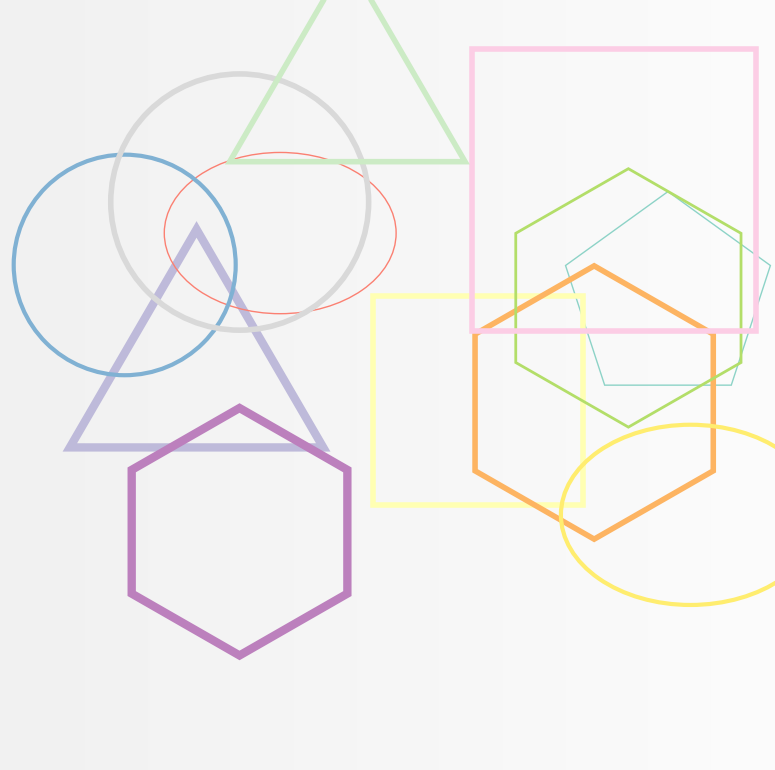[{"shape": "pentagon", "thickness": 0.5, "radius": 0.69, "center": [0.862, 0.612]}, {"shape": "square", "thickness": 2, "radius": 0.68, "center": [0.617, 0.48]}, {"shape": "triangle", "thickness": 3, "radius": 0.94, "center": [0.254, 0.513]}, {"shape": "oval", "thickness": 0.5, "radius": 0.75, "center": [0.362, 0.697]}, {"shape": "circle", "thickness": 1.5, "radius": 0.72, "center": [0.161, 0.656]}, {"shape": "hexagon", "thickness": 2, "radius": 0.89, "center": [0.767, 0.477]}, {"shape": "hexagon", "thickness": 1, "radius": 0.84, "center": [0.811, 0.613]}, {"shape": "square", "thickness": 2, "radius": 0.92, "center": [0.792, 0.753]}, {"shape": "circle", "thickness": 2, "radius": 0.83, "center": [0.309, 0.738]}, {"shape": "hexagon", "thickness": 3, "radius": 0.8, "center": [0.309, 0.309]}, {"shape": "triangle", "thickness": 2, "radius": 0.88, "center": [0.448, 0.878]}, {"shape": "oval", "thickness": 1.5, "radius": 0.84, "center": [0.891, 0.331]}]